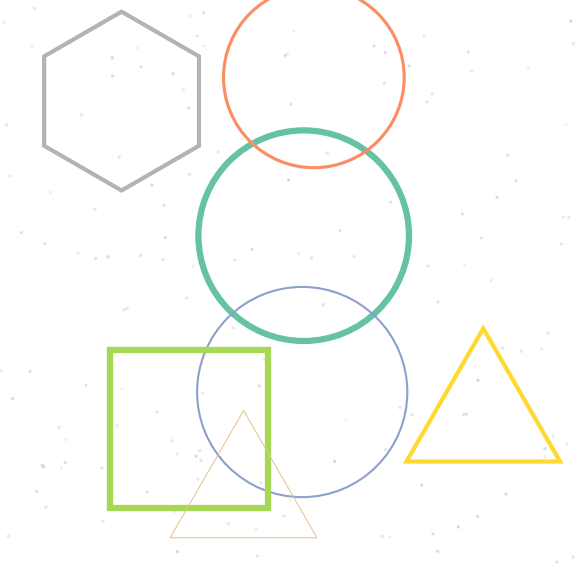[{"shape": "circle", "thickness": 3, "radius": 0.91, "center": [0.526, 0.591]}, {"shape": "circle", "thickness": 1.5, "radius": 0.78, "center": [0.543, 0.865]}, {"shape": "circle", "thickness": 1, "radius": 0.91, "center": [0.523, 0.32]}, {"shape": "square", "thickness": 3, "radius": 0.68, "center": [0.327, 0.257]}, {"shape": "triangle", "thickness": 2, "radius": 0.77, "center": [0.837, 0.277]}, {"shape": "triangle", "thickness": 0.5, "radius": 0.73, "center": [0.422, 0.141]}, {"shape": "hexagon", "thickness": 2, "radius": 0.77, "center": [0.21, 0.824]}]